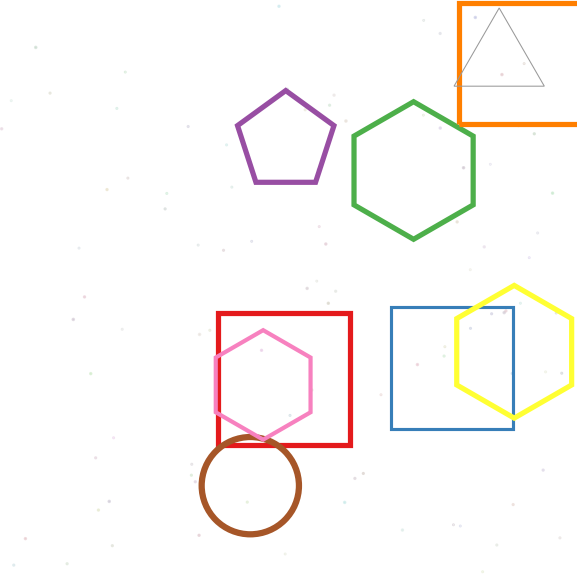[{"shape": "square", "thickness": 2.5, "radius": 0.57, "center": [0.491, 0.342]}, {"shape": "square", "thickness": 1.5, "radius": 0.53, "center": [0.782, 0.362]}, {"shape": "hexagon", "thickness": 2.5, "radius": 0.6, "center": [0.716, 0.704]}, {"shape": "pentagon", "thickness": 2.5, "radius": 0.44, "center": [0.495, 0.754]}, {"shape": "square", "thickness": 2.5, "radius": 0.52, "center": [0.899, 0.889]}, {"shape": "hexagon", "thickness": 2.5, "radius": 0.57, "center": [0.89, 0.39]}, {"shape": "circle", "thickness": 3, "radius": 0.42, "center": [0.433, 0.158]}, {"shape": "hexagon", "thickness": 2, "radius": 0.47, "center": [0.456, 0.333]}, {"shape": "triangle", "thickness": 0.5, "radius": 0.45, "center": [0.864, 0.895]}]